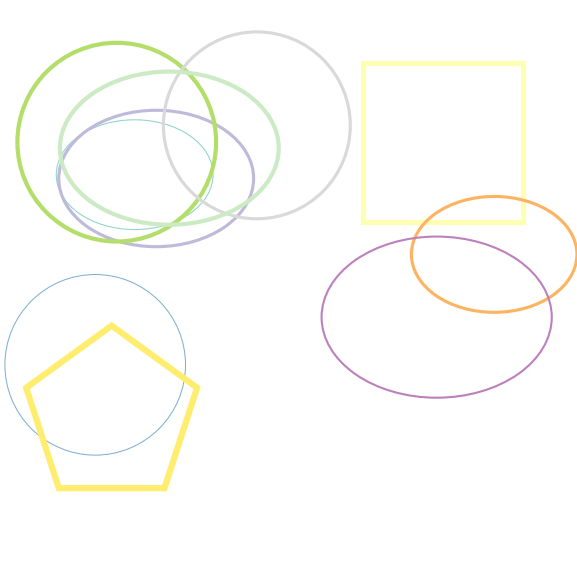[{"shape": "oval", "thickness": 0.5, "radius": 0.68, "center": [0.233, 0.697]}, {"shape": "square", "thickness": 2.5, "radius": 0.69, "center": [0.767, 0.752]}, {"shape": "oval", "thickness": 1.5, "radius": 0.84, "center": [0.27, 0.69]}, {"shape": "circle", "thickness": 0.5, "radius": 0.78, "center": [0.165, 0.367]}, {"shape": "oval", "thickness": 1.5, "radius": 0.72, "center": [0.856, 0.559]}, {"shape": "circle", "thickness": 2, "radius": 0.86, "center": [0.202, 0.753]}, {"shape": "circle", "thickness": 1.5, "radius": 0.81, "center": [0.445, 0.782]}, {"shape": "oval", "thickness": 1, "radius": 1.0, "center": [0.756, 0.45]}, {"shape": "oval", "thickness": 2, "radius": 0.95, "center": [0.293, 0.743]}, {"shape": "pentagon", "thickness": 3, "radius": 0.78, "center": [0.193, 0.28]}]